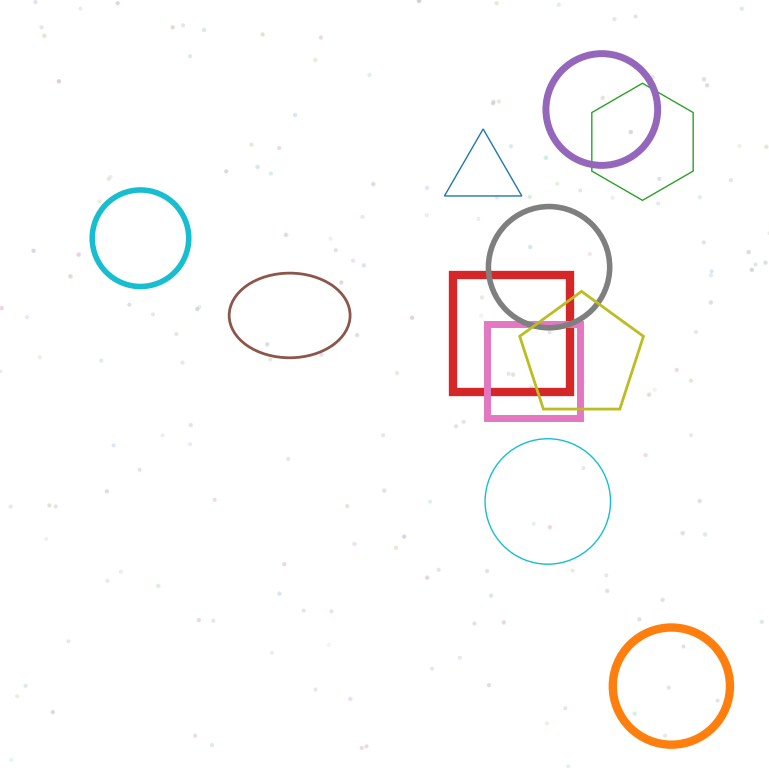[{"shape": "triangle", "thickness": 0.5, "radius": 0.29, "center": [0.627, 0.774]}, {"shape": "circle", "thickness": 3, "radius": 0.38, "center": [0.872, 0.109]}, {"shape": "hexagon", "thickness": 0.5, "radius": 0.38, "center": [0.834, 0.816]}, {"shape": "square", "thickness": 3, "radius": 0.38, "center": [0.664, 0.567]}, {"shape": "circle", "thickness": 2.5, "radius": 0.36, "center": [0.782, 0.858]}, {"shape": "oval", "thickness": 1, "radius": 0.39, "center": [0.376, 0.59]}, {"shape": "square", "thickness": 2.5, "radius": 0.3, "center": [0.693, 0.518]}, {"shape": "circle", "thickness": 2, "radius": 0.39, "center": [0.713, 0.653]}, {"shape": "pentagon", "thickness": 1, "radius": 0.42, "center": [0.755, 0.537]}, {"shape": "circle", "thickness": 0.5, "radius": 0.41, "center": [0.711, 0.349]}, {"shape": "circle", "thickness": 2, "radius": 0.31, "center": [0.182, 0.691]}]